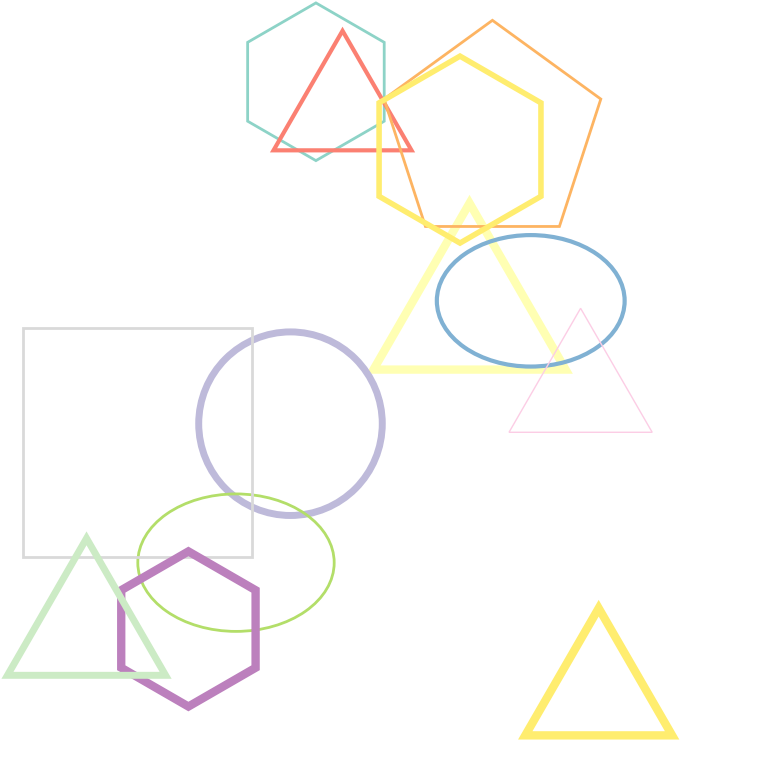[{"shape": "hexagon", "thickness": 1, "radius": 0.51, "center": [0.41, 0.894]}, {"shape": "triangle", "thickness": 3, "radius": 0.72, "center": [0.61, 0.592]}, {"shape": "circle", "thickness": 2.5, "radius": 0.6, "center": [0.377, 0.45]}, {"shape": "triangle", "thickness": 1.5, "radius": 0.52, "center": [0.445, 0.857]}, {"shape": "oval", "thickness": 1.5, "radius": 0.61, "center": [0.689, 0.609]}, {"shape": "pentagon", "thickness": 1, "radius": 0.74, "center": [0.64, 0.826]}, {"shape": "oval", "thickness": 1, "radius": 0.64, "center": [0.306, 0.269]}, {"shape": "triangle", "thickness": 0.5, "radius": 0.54, "center": [0.754, 0.492]}, {"shape": "square", "thickness": 1, "radius": 0.74, "center": [0.179, 0.426]}, {"shape": "hexagon", "thickness": 3, "radius": 0.5, "center": [0.245, 0.183]}, {"shape": "triangle", "thickness": 2.5, "radius": 0.59, "center": [0.112, 0.182]}, {"shape": "hexagon", "thickness": 2, "radius": 0.61, "center": [0.597, 0.806]}, {"shape": "triangle", "thickness": 3, "radius": 0.55, "center": [0.778, 0.1]}]